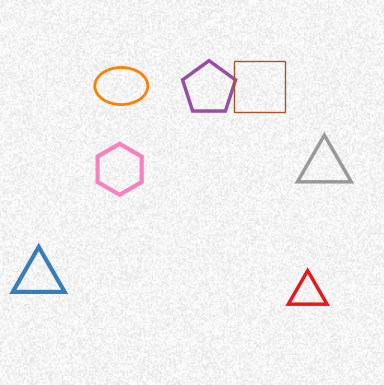[{"shape": "triangle", "thickness": 2.5, "radius": 0.29, "center": [0.799, 0.239]}, {"shape": "triangle", "thickness": 3, "radius": 0.39, "center": [0.101, 0.281]}, {"shape": "pentagon", "thickness": 2.5, "radius": 0.36, "center": [0.543, 0.77]}, {"shape": "oval", "thickness": 2, "radius": 0.34, "center": [0.315, 0.777]}, {"shape": "square", "thickness": 1, "radius": 0.33, "center": [0.675, 0.775]}, {"shape": "hexagon", "thickness": 3, "radius": 0.33, "center": [0.311, 0.56]}, {"shape": "triangle", "thickness": 2.5, "radius": 0.4, "center": [0.843, 0.568]}]